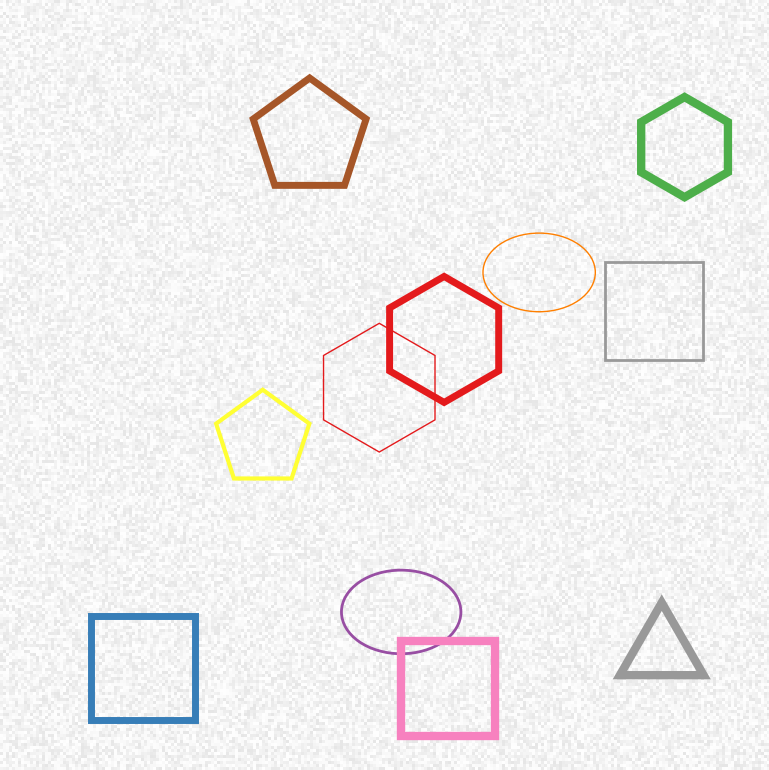[{"shape": "hexagon", "thickness": 0.5, "radius": 0.42, "center": [0.493, 0.497]}, {"shape": "hexagon", "thickness": 2.5, "radius": 0.41, "center": [0.577, 0.559]}, {"shape": "square", "thickness": 2.5, "radius": 0.34, "center": [0.185, 0.133]}, {"shape": "hexagon", "thickness": 3, "radius": 0.33, "center": [0.889, 0.809]}, {"shape": "oval", "thickness": 1, "radius": 0.39, "center": [0.521, 0.205]}, {"shape": "oval", "thickness": 0.5, "radius": 0.36, "center": [0.7, 0.646]}, {"shape": "pentagon", "thickness": 1.5, "radius": 0.32, "center": [0.341, 0.43]}, {"shape": "pentagon", "thickness": 2.5, "radius": 0.39, "center": [0.402, 0.822]}, {"shape": "square", "thickness": 3, "radius": 0.31, "center": [0.582, 0.106]}, {"shape": "triangle", "thickness": 3, "radius": 0.31, "center": [0.859, 0.155]}, {"shape": "square", "thickness": 1, "radius": 0.32, "center": [0.85, 0.596]}]